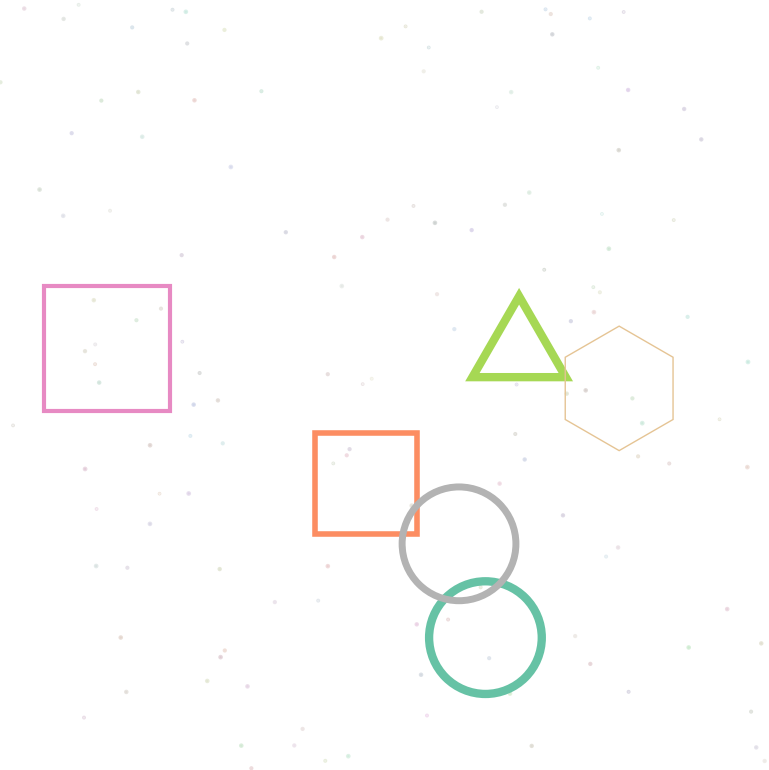[{"shape": "circle", "thickness": 3, "radius": 0.37, "center": [0.63, 0.172]}, {"shape": "square", "thickness": 2, "radius": 0.33, "center": [0.475, 0.372]}, {"shape": "square", "thickness": 1.5, "radius": 0.41, "center": [0.139, 0.547]}, {"shape": "triangle", "thickness": 3, "radius": 0.35, "center": [0.674, 0.545]}, {"shape": "hexagon", "thickness": 0.5, "radius": 0.4, "center": [0.804, 0.496]}, {"shape": "circle", "thickness": 2.5, "radius": 0.37, "center": [0.596, 0.294]}]